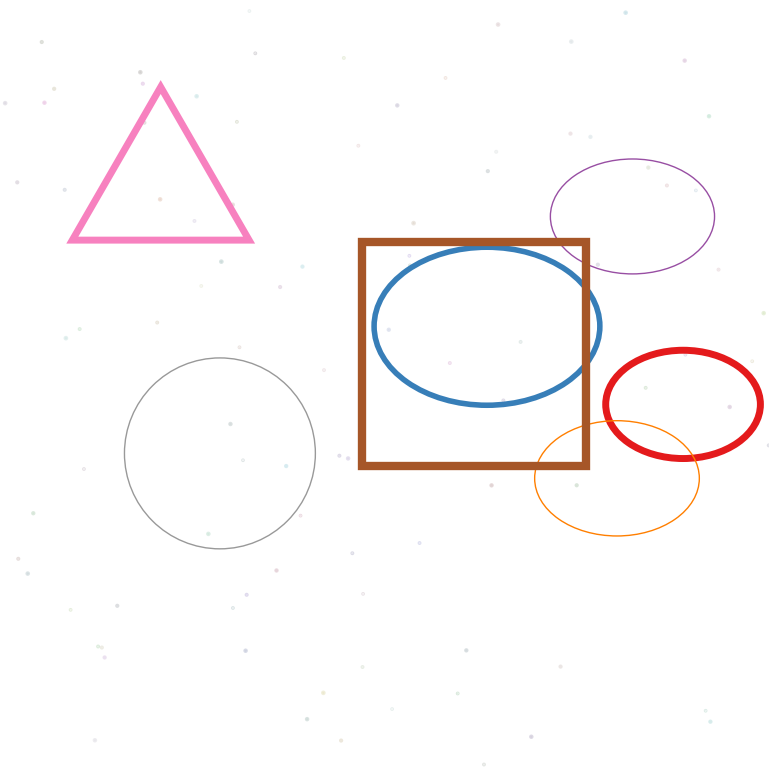[{"shape": "oval", "thickness": 2.5, "radius": 0.5, "center": [0.887, 0.475]}, {"shape": "oval", "thickness": 2, "radius": 0.73, "center": [0.632, 0.576]}, {"shape": "oval", "thickness": 0.5, "radius": 0.53, "center": [0.821, 0.719]}, {"shape": "oval", "thickness": 0.5, "radius": 0.53, "center": [0.801, 0.379]}, {"shape": "square", "thickness": 3, "radius": 0.73, "center": [0.616, 0.54]}, {"shape": "triangle", "thickness": 2.5, "radius": 0.66, "center": [0.209, 0.754]}, {"shape": "circle", "thickness": 0.5, "radius": 0.62, "center": [0.286, 0.411]}]